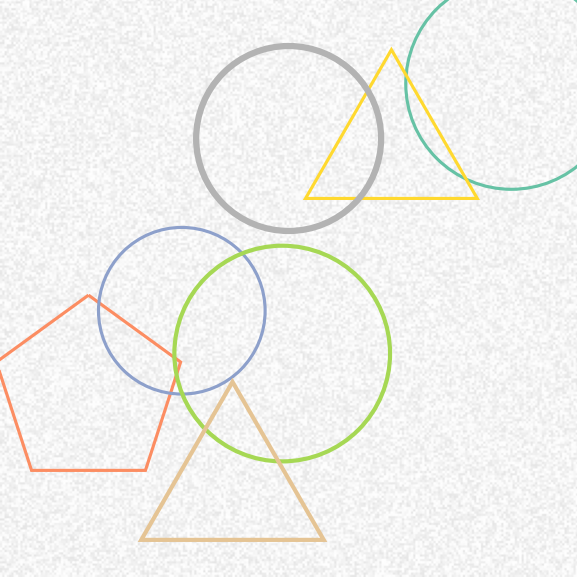[{"shape": "circle", "thickness": 1.5, "radius": 0.91, "center": [0.886, 0.854]}, {"shape": "pentagon", "thickness": 1.5, "radius": 0.84, "center": [0.153, 0.32]}, {"shape": "circle", "thickness": 1.5, "radius": 0.72, "center": [0.315, 0.461]}, {"shape": "circle", "thickness": 2, "radius": 0.93, "center": [0.489, 0.387]}, {"shape": "triangle", "thickness": 1.5, "radius": 0.86, "center": [0.678, 0.741]}, {"shape": "triangle", "thickness": 2, "radius": 0.91, "center": [0.403, 0.155]}, {"shape": "circle", "thickness": 3, "radius": 0.8, "center": [0.5, 0.759]}]